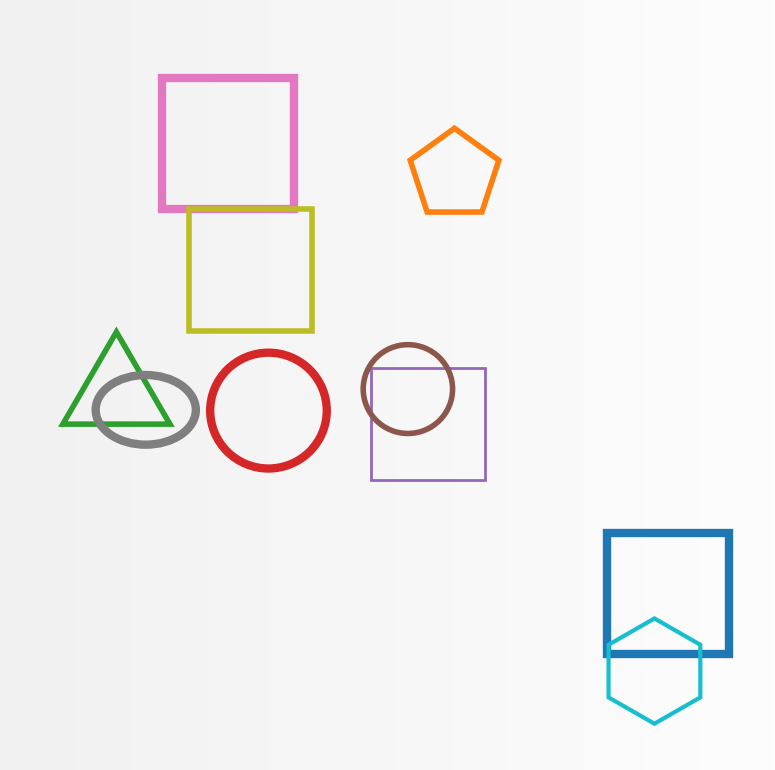[{"shape": "square", "thickness": 3, "radius": 0.39, "center": [0.862, 0.229]}, {"shape": "pentagon", "thickness": 2, "radius": 0.3, "center": [0.586, 0.773]}, {"shape": "triangle", "thickness": 2, "radius": 0.4, "center": [0.15, 0.489]}, {"shape": "circle", "thickness": 3, "radius": 0.38, "center": [0.346, 0.467]}, {"shape": "square", "thickness": 1, "radius": 0.37, "center": [0.552, 0.449]}, {"shape": "circle", "thickness": 2, "radius": 0.29, "center": [0.526, 0.495]}, {"shape": "square", "thickness": 3, "radius": 0.42, "center": [0.294, 0.813]}, {"shape": "oval", "thickness": 3, "radius": 0.32, "center": [0.188, 0.468]}, {"shape": "square", "thickness": 2, "radius": 0.4, "center": [0.323, 0.649]}, {"shape": "hexagon", "thickness": 1.5, "radius": 0.34, "center": [0.844, 0.128]}]